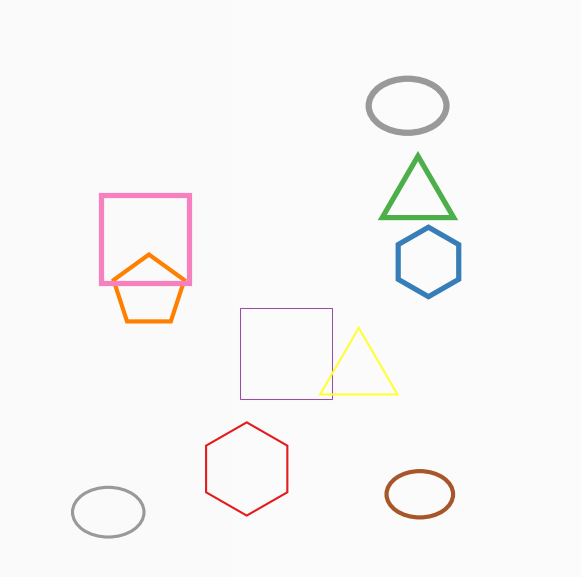[{"shape": "hexagon", "thickness": 1, "radius": 0.4, "center": [0.424, 0.187]}, {"shape": "hexagon", "thickness": 2.5, "radius": 0.3, "center": [0.737, 0.546]}, {"shape": "triangle", "thickness": 2.5, "radius": 0.35, "center": [0.719, 0.658]}, {"shape": "square", "thickness": 0.5, "radius": 0.4, "center": [0.492, 0.387]}, {"shape": "pentagon", "thickness": 2, "radius": 0.32, "center": [0.256, 0.494]}, {"shape": "triangle", "thickness": 1, "radius": 0.38, "center": [0.617, 0.354]}, {"shape": "oval", "thickness": 2, "radius": 0.29, "center": [0.722, 0.143]}, {"shape": "square", "thickness": 2.5, "radius": 0.38, "center": [0.249, 0.586]}, {"shape": "oval", "thickness": 1.5, "radius": 0.31, "center": [0.186, 0.112]}, {"shape": "oval", "thickness": 3, "radius": 0.33, "center": [0.701, 0.816]}]